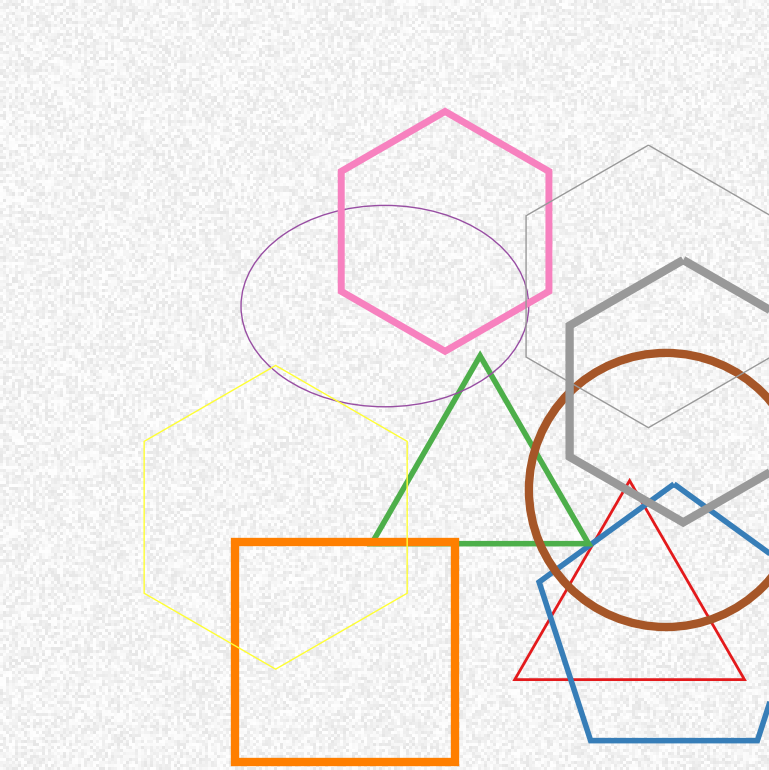[{"shape": "triangle", "thickness": 1, "radius": 0.86, "center": [0.818, 0.204]}, {"shape": "pentagon", "thickness": 2, "radius": 0.92, "center": [0.875, 0.187]}, {"shape": "triangle", "thickness": 2, "radius": 0.81, "center": [0.624, 0.375]}, {"shape": "oval", "thickness": 0.5, "radius": 0.93, "center": [0.5, 0.602]}, {"shape": "square", "thickness": 3, "radius": 0.72, "center": [0.448, 0.153]}, {"shape": "hexagon", "thickness": 0.5, "radius": 0.99, "center": [0.358, 0.328]}, {"shape": "circle", "thickness": 3, "radius": 0.89, "center": [0.865, 0.364]}, {"shape": "hexagon", "thickness": 2.5, "radius": 0.78, "center": [0.578, 0.7]}, {"shape": "hexagon", "thickness": 3, "radius": 0.85, "center": [0.887, 0.492]}, {"shape": "hexagon", "thickness": 0.5, "radius": 0.92, "center": [0.842, 0.628]}]